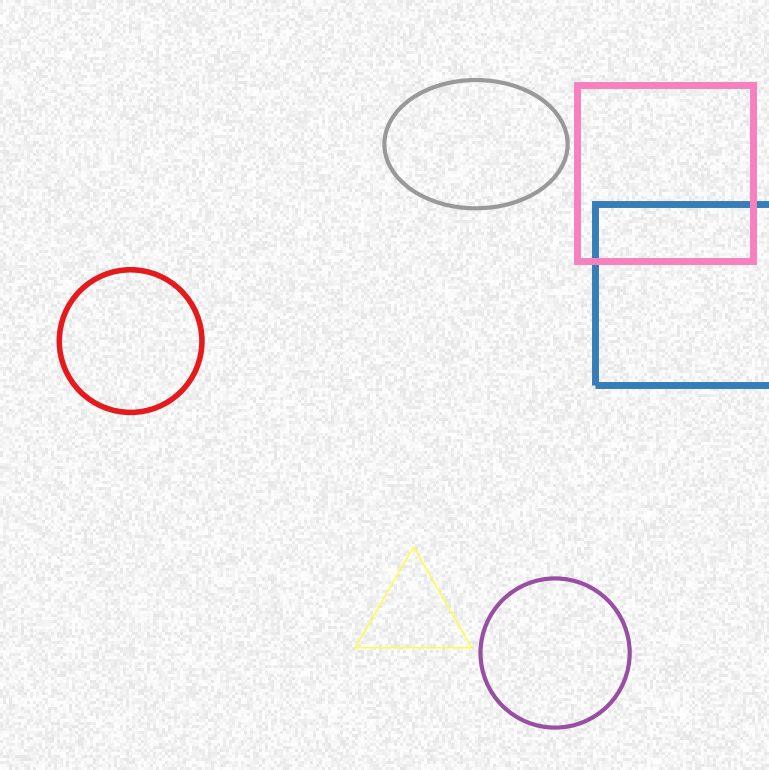[{"shape": "circle", "thickness": 2, "radius": 0.46, "center": [0.17, 0.557]}, {"shape": "square", "thickness": 2.5, "radius": 0.59, "center": [0.891, 0.618]}, {"shape": "circle", "thickness": 1.5, "radius": 0.48, "center": [0.721, 0.152]}, {"shape": "triangle", "thickness": 0.5, "radius": 0.44, "center": [0.537, 0.203]}, {"shape": "square", "thickness": 2.5, "radius": 0.57, "center": [0.864, 0.775]}, {"shape": "oval", "thickness": 1.5, "radius": 0.59, "center": [0.618, 0.813]}]